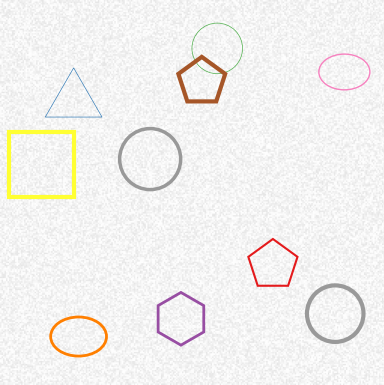[{"shape": "pentagon", "thickness": 1.5, "radius": 0.34, "center": [0.709, 0.312]}, {"shape": "triangle", "thickness": 0.5, "radius": 0.43, "center": [0.191, 0.739]}, {"shape": "circle", "thickness": 0.5, "radius": 0.33, "center": [0.564, 0.874]}, {"shape": "hexagon", "thickness": 2, "radius": 0.34, "center": [0.47, 0.172]}, {"shape": "oval", "thickness": 2, "radius": 0.36, "center": [0.204, 0.126]}, {"shape": "square", "thickness": 3, "radius": 0.42, "center": [0.108, 0.573]}, {"shape": "pentagon", "thickness": 3, "radius": 0.32, "center": [0.524, 0.788]}, {"shape": "oval", "thickness": 1, "radius": 0.33, "center": [0.894, 0.813]}, {"shape": "circle", "thickness": 3, "radius": 0.37, "center": [0.871, 0.185]}, {"shape": "circle", "thickness": 2.5, "radius": 0.4, "center": [0.39, 0.587]}]